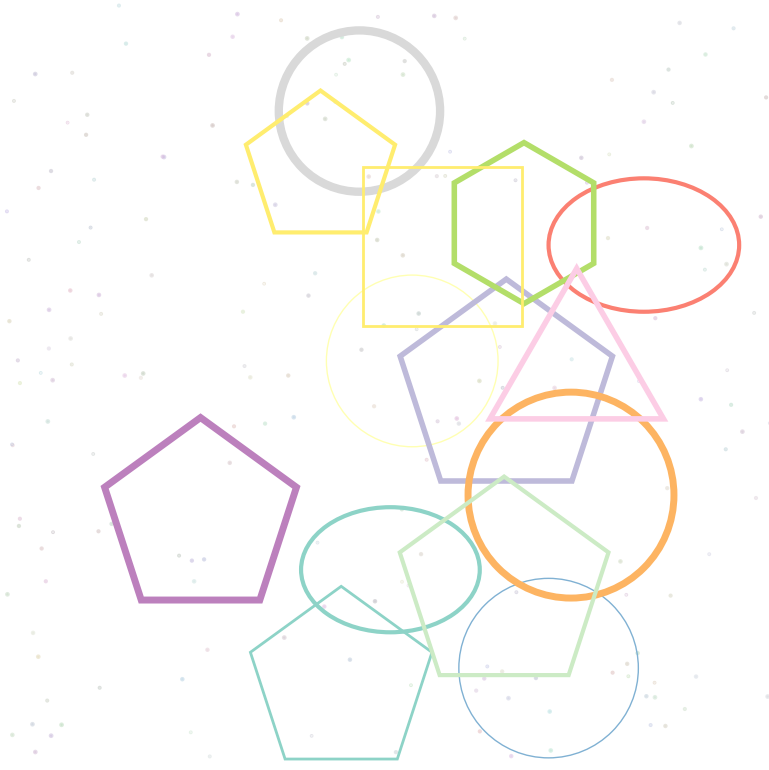[{"shape": "pentagon", "thickness": 1, "radius": 0.62, "center": [0.443, 0.115]}, {"shape": "oval", "thickness": 1.5, "radius": 0.58, "center": [0.507, 0.26]}, {"shape": "circle", "thickness": 0.5, "radius": 0.56, "center": [0.535, 0.531]}, {"shape": "pentagon", "thickness": 2, "radius": 0.72, "center": [0.658, 0.493]}, {"shape": "oval", "thickness": 1.5, "radius": 0.62, "center": [0.836, 0.682]}, {"shape": "circle", "thickness": 0.5, "radius": 0.58, "center": [0.712, 0.132]}, {"shape": "circle", "thickness": 2.5, "radius": 0.67, "center": [0.742, 0.357]}, {"shape": "hexagon", "thickness": 2, "radius": 0.52, "center": [0.681, 0.71]}, {"shape": "triangle", "thickness": 2, "radius": 0.65, "center": [0.749, 0.521]}, {"shape": "circle", "thickness": 3, "radius": 0.52, "center": [0.467, 0.856]}, {"shape": "pentagon", "thickness": 2.5, "radius": 0.65, "center": [0.26, 0.327]}, {"shape": "pentagon", "thickness": 1.5, "radius": 0.71, "center": [0.655, 0.239]}, {"shape": "pentagon", "thickness": 1.5, "radius": 0.51, "center": [0.416, 0.781]}, {"shape": "square", "thickness": 1, "radius": 0.51, "center": [0.574, 0.68]}]